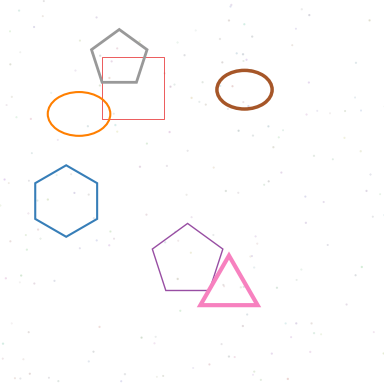[{"shape": "square", "thickness": 0.5, "radius": 0.4, "center": [0.346, 0.772]}, {"shape": "hexagon", "thickness": 1.5, "radius": 0.46, "center": [0.172, 0.478]}, {"shape": "pentagon", "thickness": 1, "radius": 0.48, "center": [0.487, 0.323]}, {"shape": "oval", "thickness": 1.5, "radius": 0.41, "center": [0.205, 0.704]}, {"shape": "oval", "thickness": 2.5, "radius": 0.36, "center": [0.635, 0.767]}, {"shape": "triangle", "thickness": 3, "radius": 0.43, "center": [0.595, 0.25]}, {"shape": "pentagon", "thickness": 2, "radius": 0.38, "center": [0.31, 0.848]}]